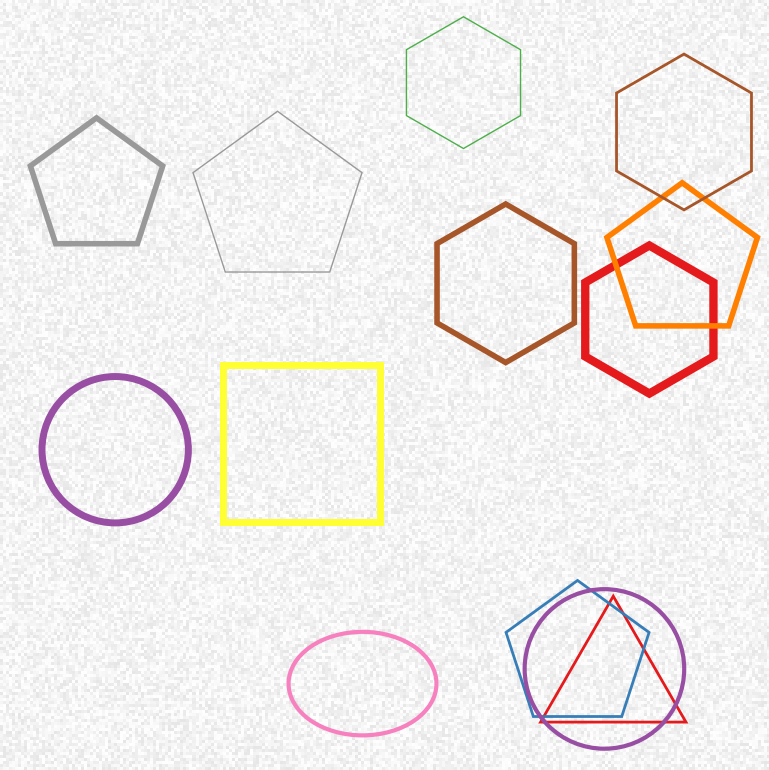[{"shape": "hexagon", "thickness": 3, "radius": 0.48, "center": [0.843, 0.585]}, {"shape": "triangle", "thickness": 1, "radius": 0.55, "center": [0.796, 0.117]}, {"shape": "pentagon", "thickness": 1, "radius": 0.49, "center": [0.75, 0.148]}, {"shape": "hexagon", "thickness": 0.5, "radius": 0.43, "center": [0.602, 0.893]}, {"shape": "circle", "thickness": 1.5, "radius": 0.52, "center": [0.785, 0.131]}, {"shape": "circle", "thickness": 2.5, "radius": 0.48, "center": [0.15, 0.416]}, {"shape": "pentagon", "thickness": 2, "radius": 0.51, "center": [0.886, 0.66]}, {"shape": "square", "thickness": 2.5, "radius": 0.51, "center": [0.392, 0.424]}, {"shape": "hexagon", "thickness": 2, "radius": 0.51, "center": [0.657, 0.632]}, {"shape": "hexagon", "thickness": 1, "radius": 0.51, "center": [0.888, 0.829]}, {"shape": "oval", "thickness": 1.5, "radius": 0.48, "center": [0.471, 0.112]}, {"shape": "pentagon", "thickness": 0.5, "radius": 0.58, "center": [0.36, 0.74]}, {"shape": "pentagon", "thickness": 2, "radius": 0.45, "center": [0.125, 0.757]}]